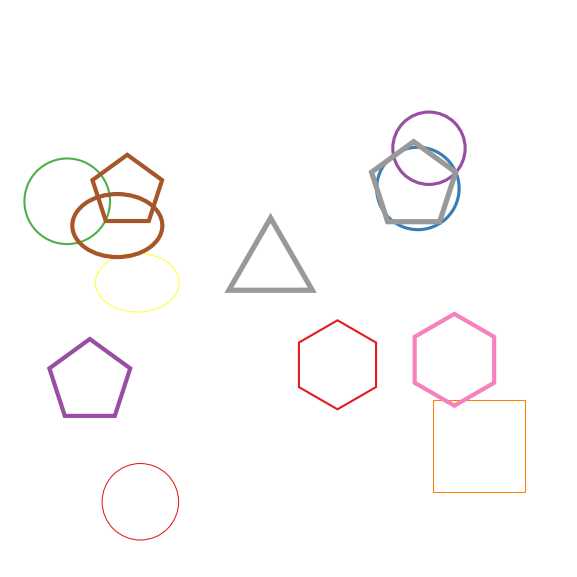[{"shape": "circle", "thickness": 0.5, "radius": 0.33, "center": [0.243, 0.13]}, {"shape": "hexagon", "thickness": 1, "radius": 0.39, "center": [0.584, 0.367]}, {"shape": "circle", "thickness": 1.5, "radius": 0.36, "center": [0.724, 0.673]}, {"shape": "circle", "thickness": 1, "radius": 0.37, "center": [0.116, 0.651]}, {"shape": "circle", "thickness": 1.5, "radius": 0.31, "center": [0.743, 0.742]}, {"shape": "pentagon", "thickness": 2, "radius": 0.37, "center": [0.156, 0.339]}, {"shape": "square", "thickness": 0.5, "radius": 0.4, "center": [0.83, 0.227]}, {"shape": "oval", "thickness": 0.5, "radius": 0.36, "center": [0.238, 0.51]}, {"shape": "oval", "thickness": 2, "radius": 0.39, "center": [0.203, 0.609]}, {"shape": "pentagon", "thickness": 2, "radius": 0.32, "center": [0.22, 0.668]}, {"shape": "hexagon", "thickness": 2, "radius": 0.4, "center": [0.787, 0.376]}, {"shape": "pentagon", "thickness": 2.5, "radius": 0.38, "center": [0.716, 0.677]}, {"shape": "triangle", "thickness": 2.5, "radius": 0.42, "center": [0.469, 0.538]}]